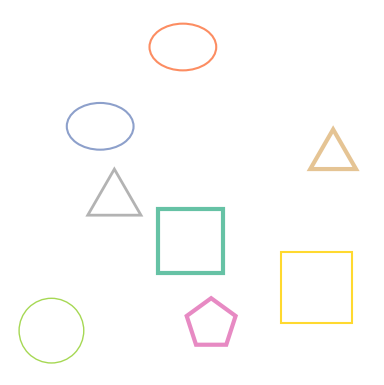[{"shape": "square", "thickness": 3, "radius": 0.42, "center": [0.495, 0.374]}, {"shape": "oval", "thickness": 1.5, "radius": 0.43, "center": [0.475, 0.878]}, {"shape": "oval", "thickness": 1.5, "radius": 0.43, "center": [0.26, 0.672]}, {"shape": "pentagon", "thickness": 3, "radius": 0.33, "center": [0.548, 0.159]}, {"shape": "circle", "thickness": 1, "radius": 0.42, "center": [0.134, 0.141]}, {"shape": "square", "thickness": 1.5, "radius": 0.46, "center": [0.822, 0.254]}, {"shape": "triangle", "thickness": 3, "radius": 0.34, "center": [0.865, 0.595]}, {"shape": "triangle", "thickness": 2, "radius": 0.4, "center": [0.297, 0.481]}]